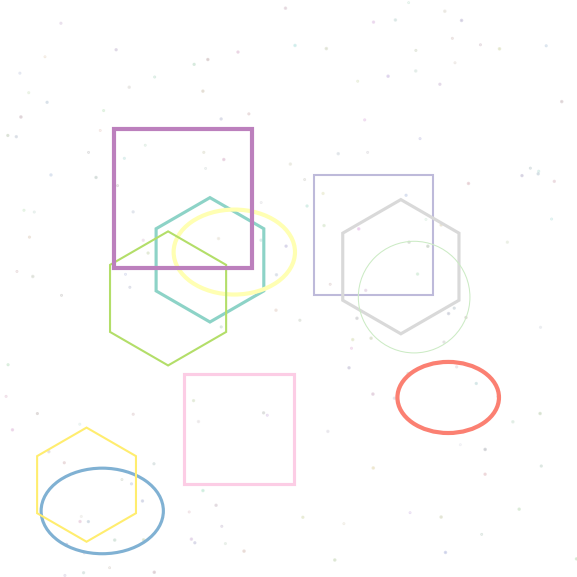[{"shape": "hexagon", "thickness": 1.5, "radius": 0.54, "center": [0.364, 0.549]}, {"shape": "oval", "thickness": 2, "radius": 0.53, "center": [0.406, 0.563]}, {"shape": "square", "thickness": 1, "radius": 0.52, "center": [0.647, 0.592]}, {"shape": "oval", "thickness": 2, "radius": 0.44, "center": [0.776, 0.311]}, {"shape": "oval", "thickness": 1.5, "radius": 0.53, "center": [0.177, 0.114]}, {"shape": "hexagon", "thickness": 1, "radius": 0.58, "center": [0.291, 0.482]}, {"shape": "square", "thickness": 1.5, "radius": 0.48, "center": [0.413, 0.256]}, {"shape": "hexagon", "thickness": 1.5, "radius": 0.58, "center": [0.694, 0.537]}, {"shape": "square", "thickness": 2, "radius": 0.6, "center": [0.317, 0.655]}, {"shape": "circle", "thickness": 0.5, "radius": 0.48, "center": [0.717, 0.485]}, {"shape": "hexagon", "thickness": 1, "radius": 0.49, "center": [0.15, 0.16]}]